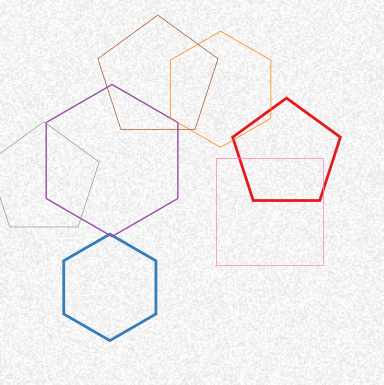[{"shape": "pentagon", "thickness": 2, "radius": 0.74, "center": [0.744, 0.598]}, {"shape": "hexagon", "thickness": 2, "radius": 0.69, "center": [0.285, 0.254]}, {"shape": "hexagon", "thickness": 1, "radius": 0.99, "center": [0.291, 0.583]}, {"shape": "hexagon", "thickness": 0.5, "radius": 0.75, "center": [0.573, 0.768]}, {"shape": "pentagon", "thickness": 0.5, "radius": 0.82, "center": [0.41, 0.797]}, {"shape": "square", "thickness": 0.5, "radius": 0.69, "center": [0.7, 0.451]}, {"shape": "pentagon", "thickness": 0.5, "radius": 0.76, "center": [0.114, 0.533]}]